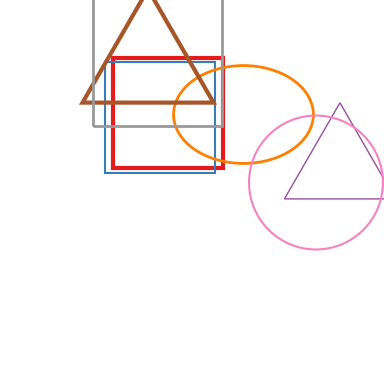[{"shape": "square", "thickness": 3, "radius": 0.71, "center": [0.436, 0.706]}, {"shape": "square", "thickness": 1.5, "radius": 0.72, "center": [0.415, 0.695]}, {"shape": "triangle", "thickness": 1, "radius": 0.83, "center": [0.883, 0.567]}, {"shape": "oval", "thickness": 2, "radius": 0.91, "center": [0.632, 0.703]}, {"shape": "triangle", "thickness": 3, "radius": 0.98, "center": [0.384, 0.832]}, {"shape": "circle", "thickness": 1.5, "radius": 0.87, "center": [0.821, 0.526]}, {"shape": "square", "thickness": 2, "radius": 0.83, "center": [0.409, 0.839]}]